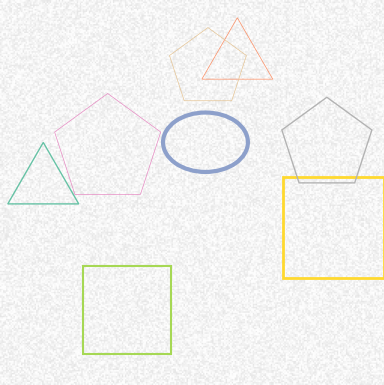[{"shape": "triangle", "thickness": 1, "radius": 0.53, "center": [0.112, 0.524]}, {"shape": "triangle", "thickness": 0.5, "radius": 0.53, "center": [0.616, 0.848]}, {"shape": "oval", "thickness": 3, "radius": 0.55, "center": [0.534, 0.631]}, {"shape": "pentagon", "thickness": 0.5, "radius": 0.72, "center": [0.28, 0.612]}, {"shape": "square", "thickness": 1.5, "radius": 0.57, "center": [0.329, 0.194]}, {"shape": "square", "thickness": 2, "radius": 0.66, "center": [0.866, 0.409]}, {"shape": "pentagon", "thickness": 0.5, "radius": 0.53, "center": [0.54, 0.823]}, {"shape": "pentagon", "thickness": 1, "radius": 0.61, "center": [0.849, 0.624]}]